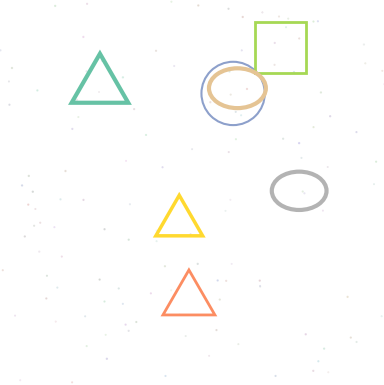[{"shape": "triangle", "thickness": 3, "radius": 0.42, "center": [0.26, 0.776]}, {"shape": "triangle", "thickness": 2, "radius": 0.39, "center": [0.491, 0.221]}, {"shape": "circle", "thickness": 1.5, "radius": 0.41, "center": [0.606, 0.757]}, {"shape": "square", "thickness": 2, "radius": 0.33, "center": [0.728, 0.878]}, {"shape": "triangle", "thickness": 2.5, "radius": 0.35, "center": [0.466, 0.423]}, {"shape": "oval", "thickness": 3, "radius": 0.37, "center": [0.617, 0.771]}, {"shape": "oval", "thickness": 3, "radius": 0.36, "center": [0.777, 0.504]}]